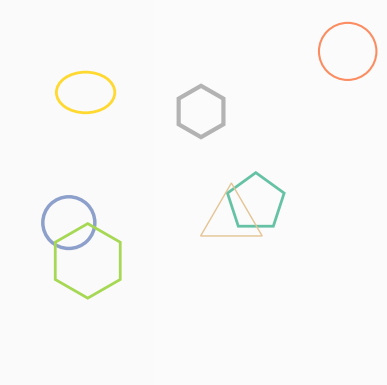[{"shape": "pentagon", "thickness": 2, "radius": 0.38, "center": [0.66, 0.475]}, {"shape": "circle", "thickness": 1.5, "radius": 0.37, "center": [0.897, 0.867]}, {"shape": "circle", "thickness": 2.5, "radius": 0.34, "center": [0.178, 0.422]}, {"shape": "hexagon", "thickness": 2, "radius": 0.48, "center": [0.226, 0.322]}, {"shape": "oval", "thickness": 2, "radius": 0.38, "center": [0.221, 0.76]}, {"shape": "triangle", "thickness": 1, "radius": 0.46, "center": [0.597, 0.433]}, {"shape": "hexagon", "thickness": 3, "radius": 0.33, "center": [0.519, 0.71]}]